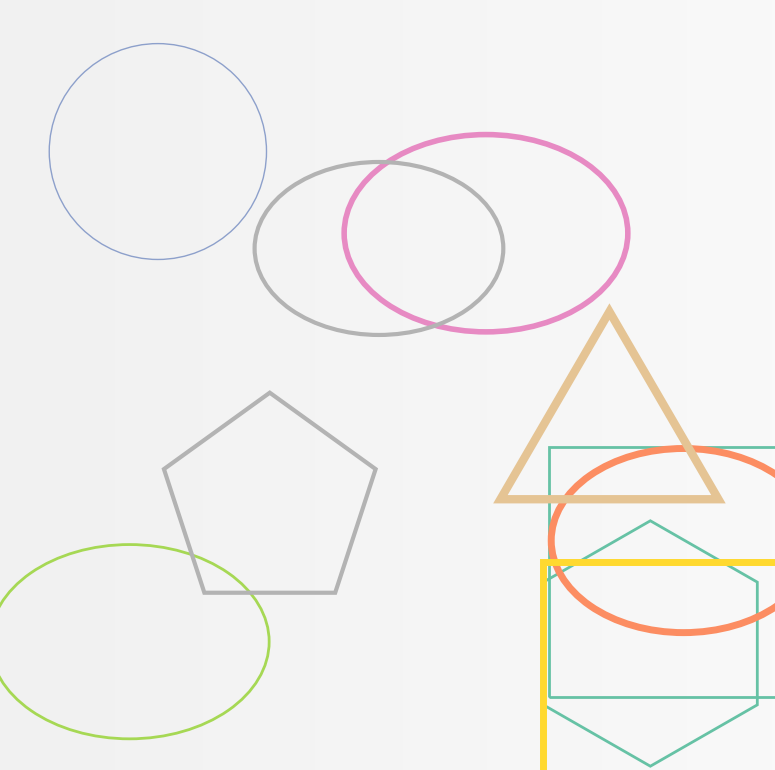[{"shape": "hexagon", "thickness": 1, "radius": 0.8, "center": [0.839, 0.164]}, {"shape": "square", "thickness": 1, "radius": 0.81, "center": [0.871, 0.258]}, {"shape": "oval", "thickness": 2.5, "radius": 0.85, "center": [0.882, 0.298]}, {"shape": "circle", "thickness": 0.5, "radius": 0.7, "center": [0.204, 0.803]}, {"shape": "oval", "thickness": 2, "radius": 0.92, "center": [0.627, 0.697]}, {"shape": "oval", "thickness": 1, "radius": 0.9, "center": [0.167, 0.167]}, {"shape": "square", "thickness": 2.5, "radius": 0.82, "center": [0.865, 0.106]}, {"shape": "triangle", "thickness": 3, "radius": 0.81, "center": [0.786, 0.433]}, {"shape": "oval", "thickness": 1.5, "radius": 0.8, "center": [0.489, 0.677]}, {"shape": "pentagon", "thickness": 1.5, "radius": 0.72, "center": [0.348, 0.346]}]